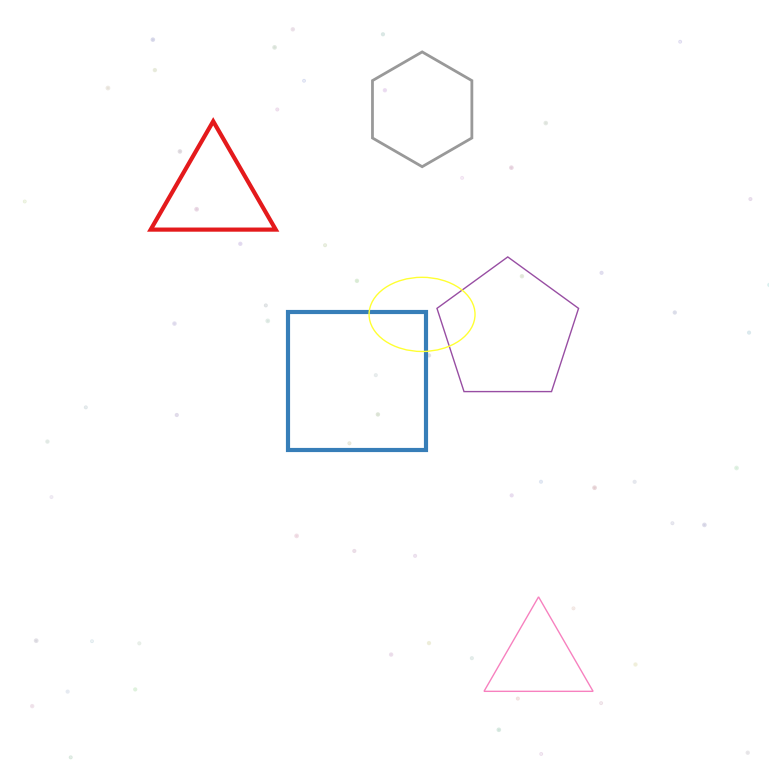[{"shape": "triangle", "thickness": 1.5, "radius": 0.47, "center": [0.277, 0.749]}, {"shape": "square", "thickness": 1.5, "radius": 0.45, "center": [0.464, 0.505]}, {"shape": "pentagon", "thickness": 0.5, "radius": 0.48, "center": [0.659, 0.57]}, {"shape": "oval", "thickness": 0.5, "radius": 0.34, "center": [0.548, 0.592]}, {"shape": "triangle", "thickness": 0.5, "radius": 0.41, "center": [0.699, 0.143]}, {"shape": "hexagon", "thickness": 1, "radius": 0.37, "center": [0.548, 0.858]}]